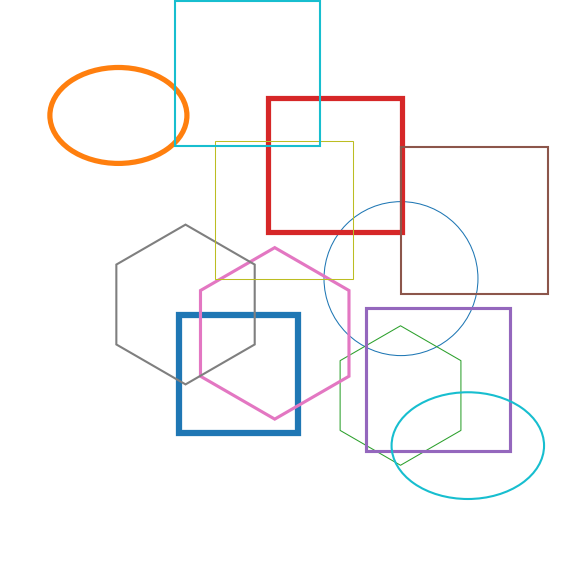[{"shape": "square", "thickness": 3, "radius": 0.51, "center": [0.413, 0.351]}, {"shape": "circle", "thickness": 0.5, "radius": 0.67, "center": [0.694, 0.517]}, {"shape": "oval", "thickness": 2.5, "radius": 0.59, "center": [0.205, 0.799]}, {"shape": "hexagon", "thickness": 0.5, "radius": 0.6, "center": [0.694, 0.314]}, {"shape": "square", "thickness": 2.5, "radius": 0.58, "center": [0.581, 0.713]}, {"shape": "square", "thickness": 1.5, "radius": 0.62, "center": [0.759, 0.342]}, {"shape": "square", "thickness": 1, "radius": 0.64, "center": [0.821, 0.618]}, {"shape": "hexagon", "thickness": 1.5, "radius": 0.74, "center": [0.476, 0.422]}, {"shape": "hexagon", "thickness": 1, "radius": 0.69, "center": [0.321, 0.472]}, {"shape": "square", "thickness": 0.5, "radius": 0.6, "center": [0.491, 0.636]}, {"shape": "square", "thickness": 1, "radius": 0.63, "center": [0.428, 0.872]}, {"shape": "oval", "thickness": 1, "radius": 0.66, "center": [0.81, 0.227]}]